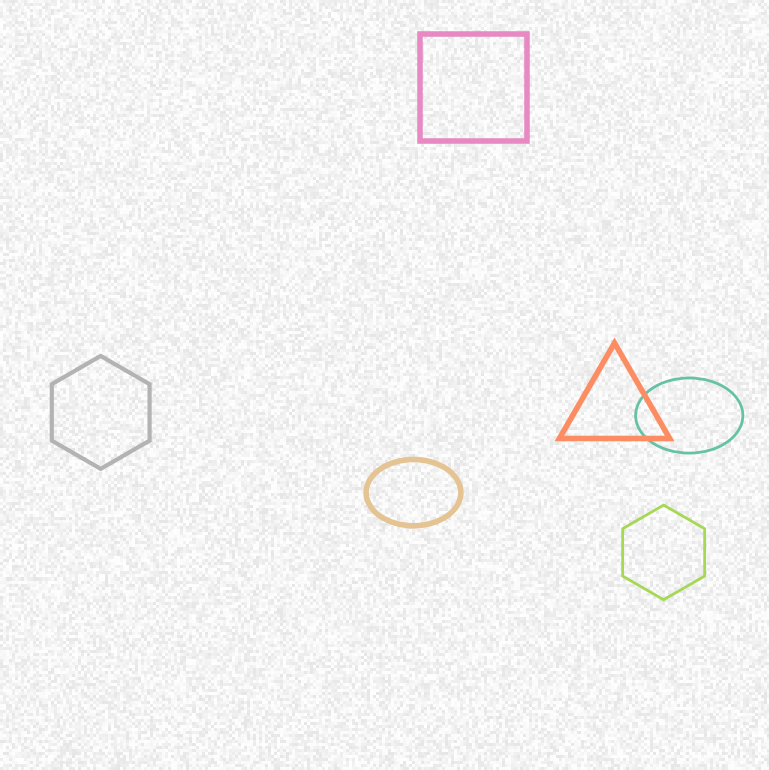[{"shape": "oval", "thickness": 1, "radius": 0.35, "center": [0.895, 0.46]}, {"shape": "triangle", "thickness": 2, "radius": 0.41, "center": [0.798, 0.472]}, {"shape": "square", "thickness": 2, "radius": 0.35, "center": [0.615, 0.886]}, {"shape": "hexagon", "thickness": 1, "radius": 0.31, "center": [0.862, 0.283]}, {"shape": "oval", "thickness": 2, "radius": 0.31, "center": [0.537, 0.36]}, {"shape": "hexagon", "thickness": 1.5, "radius": 0.37, "center": [0.131, 0.464]}]